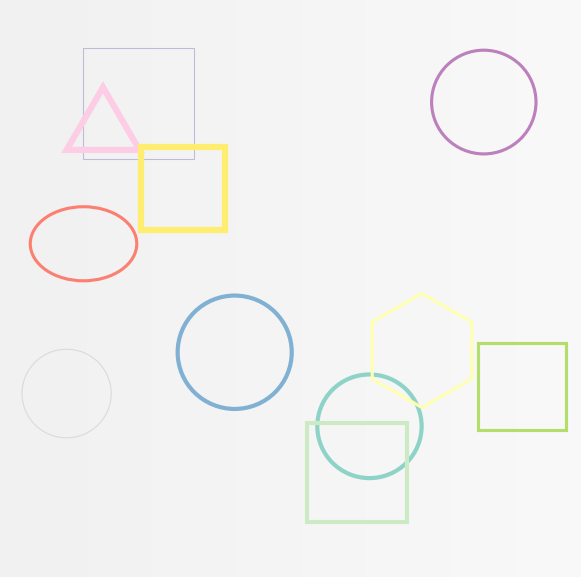[{"shape": "circle", "thickness": 2, "radius": 0.45, "center": [0.636, 0.261]}, {"shape": "hexagon", "thickness": 1.5, "radius": 0.49, "center": [0.726, 0.392]}, {"shape": "square", "thickness": 0.5, "radius": 0.48, "center": [0.238, 0.82]}, {"shape": "oval", "thickness": 1.5, "radius": 0.46, "center": [0.144, 0.577]}, {"shape": "circle", "thickness": 2, "radius": 0.49, "center": [0.404, 0.389]}, {"shape": "square", "thickness": 1.5, "radius": 0.38, "center": [0.898, 0.33]}, {"shape": "triangle", "thickness": 3, "radius": 0.36, "center": [0.177, 0.776]}, {"shape": "circle", "thickness": 0.5, "radius": 0.38, "center": [0.115, 0.318]}, {"shape": "circle", "thickness": 1.5, "radius": 0.45, "center": [0.832, 0.822]}, {"shape": "square", "thickness": 2, "radius": 0.43, "center": [0.614, 0.181]}, {"shape": "square", "thickness": 3, "radius": 0.36, "center": [0.315, 0.673]}]